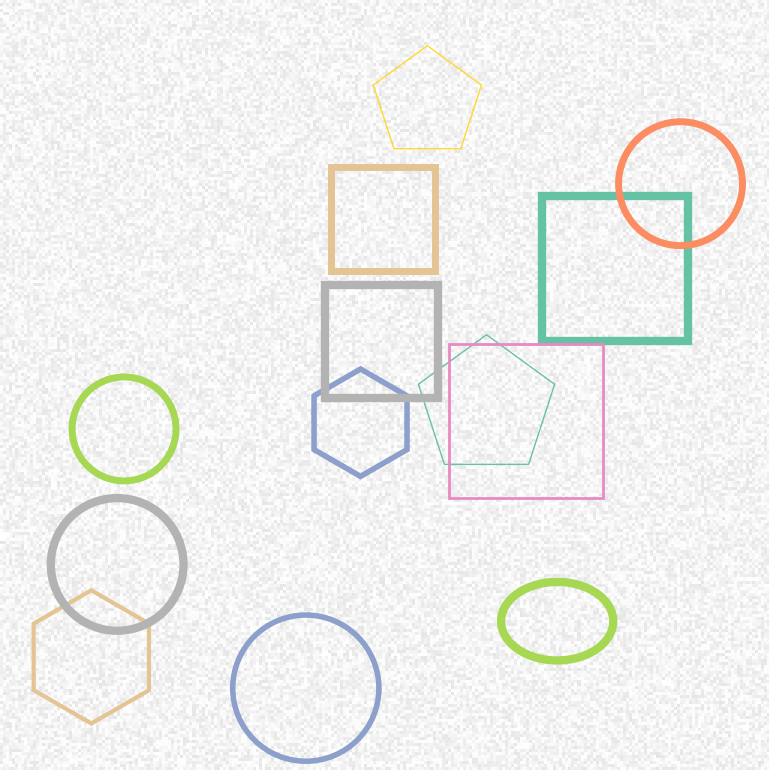[{"shape": "pentagon", "thickness": 0.5, "radius": 0.47, "center": [0.632, 0.472]}, {"shape": "square", "thickness": 3, "radius": 0.47, "center": [0.799, 0.651]}, {"shape": "circle", "thickness": 2.5, "radius": 0.4, "center": [0.884, 0.761]}, {"shape": "circle", "thickness": 2, "radius": 0.47, "center": [0.397, 0.106]}, {"shape": "hexagon", "thickness": 2, "radius": 0.35, "center": [0.468, 0.451]}, {"shape": "square", "thickness": 1, "radius": 0.5, "center": [0.683, 0.453]}, {"shape": "oval", "thickness": 3, "radius": 0.36, "center": [0.724, 0.193]}, {"shape": "circle", "thickness": 2.5, "radius": 0.34, "center": [0.161, 0.443]}, {"shape": "pentagon", "thickness": 0.5, "radius": 0.37, "center": [0.555, 0.867]}, {"shape": "square", "thickness": 2.5, "radius": 0.34, "center": [0.498, 0.716]}, {"shape": "hexagon", "thickness": 1.5, "radius": 0.43, "center": [0.119, 0.147]}, {"shape": "circle", "thickness": 3, "radius": 0.43, "center": [0.152, 0.267]}, {"shape": "square", "thickness": 3, "radius": 0.37, "center": [0.495, 0.557]}]